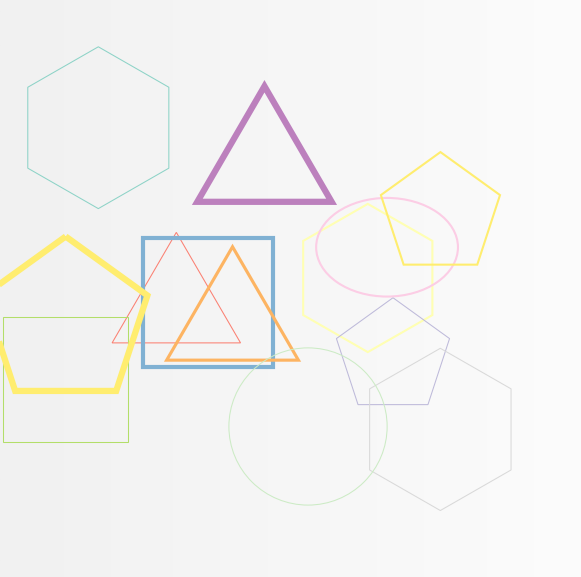[{"shape": "hexagon", "thickness": 0.5, "radius": 0.7, "center": [0.169, 0.778]}, {"shape": "hexagon", "thickness": 1, "radius": 0.64, "center": [0.633, 0.518]}, {"shape": "pentagon", "thickness": 0.5, "radius": 0.51, "center": [0.676, 0.381]}, {"shape": "triangle", "thickness": 0.5, "radius": 0.64, "center": [0.303, 0.469]}, {"shape": "square", "thickness": 2, "radius": 0.56, "center": [0.358, 0.475]}, {"shape": "triangle", "thickness": 1.5, "radius": 0.65, "center": [0.4, 0.441]}, {"shape": "square", "thickness": 0.5, "radius": 0.54, "center": [0.113, 0.342]}, {"shape": "oval", "thickness": 1, "radius": 0.61, "center": [0.666, 0.571]}, {"shape": "hexagon", "thickness": 0.5, "radius": 0.7, "center": [0.758, 0.256]}, {"shape": "triangle", "thickness": 3, "radius": 0.67, "center": [0.455, 0.716]}, {"shape": "circle", "thickness": 0.5, "radius": 0.68, "center": [0.53, 0.261]}, {"shape": "pentagon", "thickness": 1, "radius": 0.54, "center": [0.758, 0.628]}, {"shape": "pentagon", "thickness": 3, "radius": 0.74, "center": [0.113, 0.442]}]